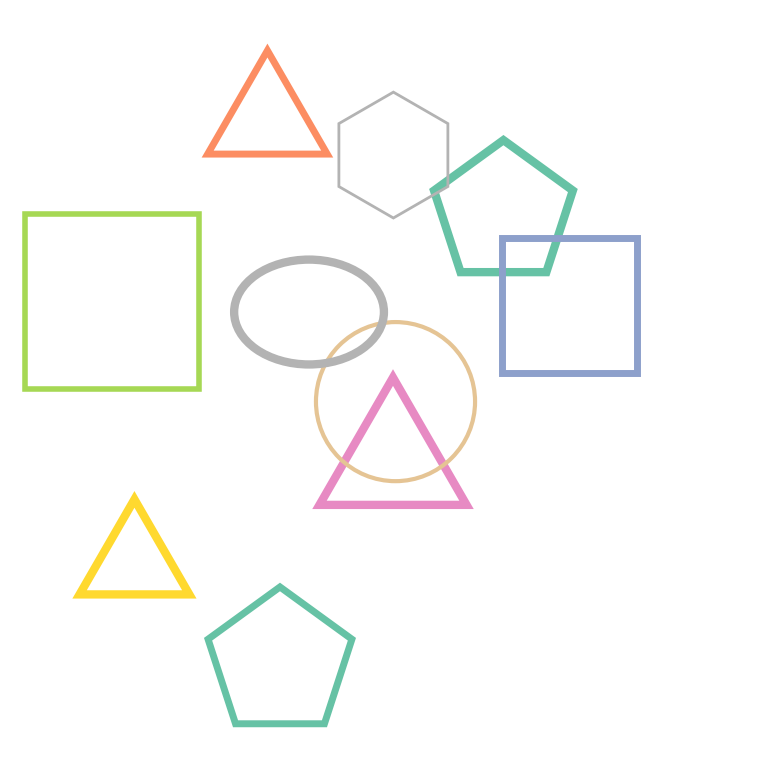[{"shape": "pentagon", "thickness": 2.5, "radius": 0.49, "center": [0.364, 0.139]}, {"shape": "pentagon", "thickness": 3, "radius": 0.47, "center": [0.654, 0.723]}, {"shape": "triangle", "thickness": 2.5, "radius": 0.45, "center": [0.347, 0.845]}, {"shape": "square", "thickness": 2.5, "radius": 0.44, "center": [0.74, 0.603]}, {"shape": "triangle", "thickness": 3, "radius": 0.55, "center": [0.51, 0.399]}, {"shape": "square", "thickness": 2, "radius": 0.57, "center": [0.145, 0.609]}, {"shape": "triangle", "thickness": 3, "radius": 0.41, "center": [0.175, 0.269]}, {"shape": "circle", "thickness": 1.5, "radius": 0.52, "center": [0.514, 0.478]}, {"shape": "hexagon", "thickness": 1, "radius": 0.41, "center": [0.511, 0.799]}, {"shape": "oval", "thickness": 3, "radius": 0.49, "center": [0.401, 0.595]}]